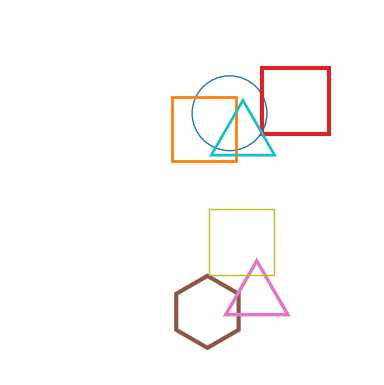[{"shape": "circle", "thickness": 1, "radius": 0.49, "center": [0.596, 0.706]}, {"shape": "square", "thickness": 2, "radius": 0.42, "center": [0.53, 0.664]}, {"shape": "square", "thickness": 3, "radius": 0.43, "center": [0.768, 0.738]}, {"shape": "hexagon", "thickness": 3, "radius": 0.47, "center": [0.539, 0.19]}, {"shape": "triangle", "thickness": 2.5, "radius": 0.47, "center": [0.667, 0.229]}, {"shape": "square", "thickness": 1, "radius": 0.42, "center": [0.627, 0.371]}, {"shape": "triangle", "thickness": 2, "radius": 0.48, "center": [0.631, 0.645]}]